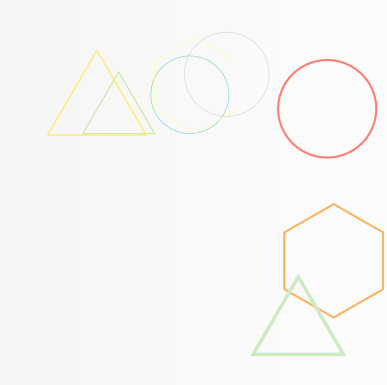[{"shape": "circle", "thickness": 0.5, "radius": 0.5, "center": [0.49, 0.754]}, {"shape": "hexagon", "thickness": 0.5, "radius": 0.62, "center": [0.506, 0.778]}, {"shape": "circle", "thickness": 1.5, "radius": 0.63, "center": [0.844, 0.717]}, {"shape": "hexagon", "thickness": 1.5, "radius": 0.74, "center": [0.861, 0.323]}, {"shape": "triangle", "thickness": 0.5, "radius": 0.54, "center": [0.306, 0.706]}, {"shape": "circle", "thickness": 0.5, "radius": 0.55, "center": [0.585, 0.807]}, {"shape": "triangle", "thickness": 2.5, "radius": 0.67, "center": [0.77, 0.147]}, {"shape": "triangle", "thickness": 1, "radius": 0.73, "center": [0.25, 0.723]}]